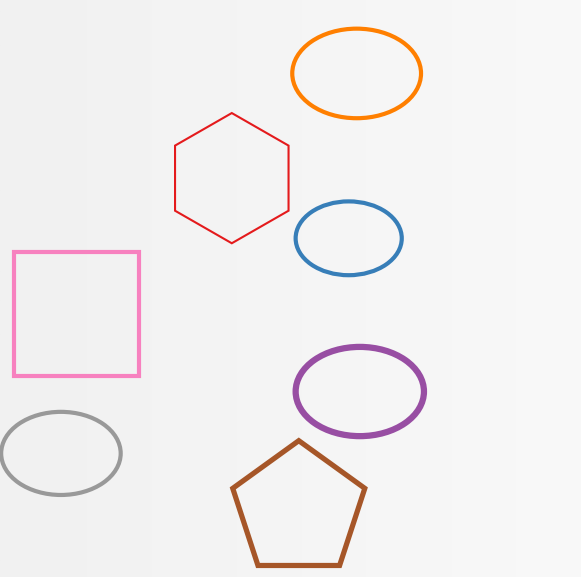[{"shape": "hexagon", "thickness": 1, "radius": 0.56, "center": [0.399, 0.691]}, {"shape": "oval", "thickness": 2, "radius": 0.46, "center": [0.6, 0.586]}, {"shape": "oval", "thickness": 3, "radius": 0.55, "center": [0.619, 0.321]}, {"shape": "oval", "thickness": 2, "radius": 0.55, "center": [0.614, 0.872]}, {"shape": "pentagon", "thickness": 2.5, "radius": 0.6, "center": [0.514, 0.117]}, {"shape": "square", "thickness": 2, "radius": 0.54, "center": [0.131, 0.455]}, {"shape": "oval", "thickness": 2, "radius": 0.51, "center": [0.105, 0.214]}]